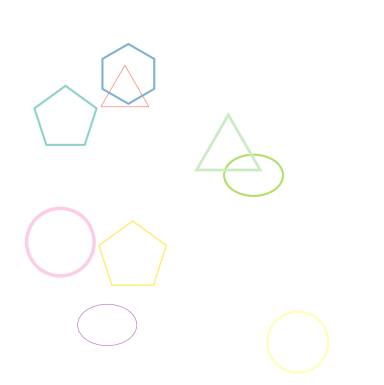[{"shape": "pentagon", "thickness": 1.5, "radius": 0.42, "center": [0.17, 0.692]}, {"shape": "circle", "thickness": 1.5, "radius": 0.4, "center": [0.773, 0.111]}, {"shape": "triangle", "thickness": 0.5, "radius": 0.36, "center": [0.324, 0.759]}, {"shape": "hexagon", "thickness": 1.5, "radius": 0.39, "center": [0.333, 0.808]}, {"shape": "oval", "thickness": 1.5, "radius": 0.38, "center": [0.659, 0.545]}, {"shape": "circle", "thickness": 2.5, "radius": 0.44, "center": [0.157, 0.371]}, {"shape": "oval", "thickness": 0.5, "radius": 0.38, "center": [0.278, 0.156]}, {"shape": "triangle", "thickness": 2, "radius": 0.48, "center": [0.593, 0.606]}, {"shape": "pentagon", "thickness": 1, "radius": 0.46, "center": [0.345, 0.334]}]